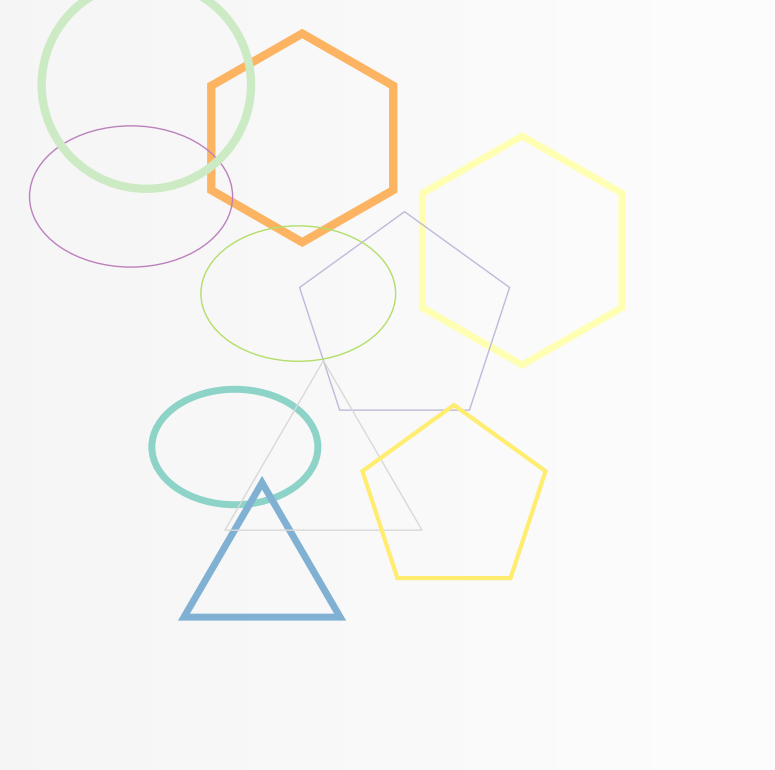[{"shape": "oval", "thickness": 2.5, "radius": 0.54, "center": [0.303, 0.419]}, {"shape": "hexagon", "thickness": 2.5, "radius": 0.74, "center": [0.674, 0.675]}, {"shape": "pentagon", "thickness": 0.5, "radius": 0.71, "center": [0.522, 0.583]}, {"shape": "triangle", "thickness": 2.5, "radius": 0.58, "center": [0.338, 0.257]}, {"shape": "hexagon", "thickness": 3, "radius": 0.68, "center": [0.39, 0.821]}, {"shape": "oval", "thickness": 0.5, "radius": 0.63, "center": [0.385, 0.619]}, {"shape": "triangle", "thickness": 0.5, "radius": 0.73, "center": [0.417, 0.385]}, {"shape": "oval", "thickness": 0.5, "radius": 0.66, "center": [0.169, 0.745]}, {"shape": "circle", "thickness": 3, "radius": 0.68, "center": [0.189, 0.89]}, {"shape": "pentagon", "thickness": 1.5, "radius": 0.62, "center": [0.586, 0.35]}]